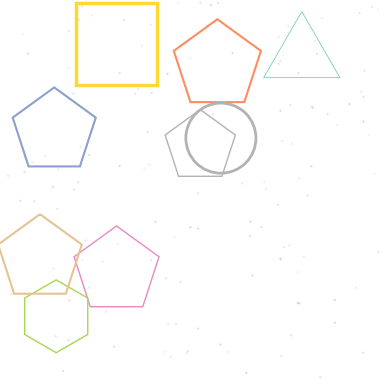[{"shape": "triangle", "thickness": 0.5, "radius": 0.57, "center": [0.784, 0.855]}, {"shape": "pentagon", "thickness": 1.5, "radius": 0.59, "center": [0.565, 0.831]}, {"shape": "pentagon", "thickness": 1.5, "radius": 0.57, "center": [0.141, 0.659]}, {"shape": "pentagon", "thickness": 1, "radius": 0.58, "center": [0.303, 0.297]}, {"shape": "hexagon", "thickness": 1, "radius": 0.47, "center": [0.146, 0.179]}, {"shape": "square", "thickness": 2.5, "radius": 0.53, "center": [0.303, 0.886]}, {"shape": "pentagon", "thickness": 1.5, "radius": 0.57, "center": [0.104, 0.33]}, {"shape": "circle", "thickness": 2, "radius": 0.46, "center": [0.574, 0.641]}, {"shape": "pentagon", "thickness": 1, "radius": 0.48, "center": [0.52, 0.62]}]